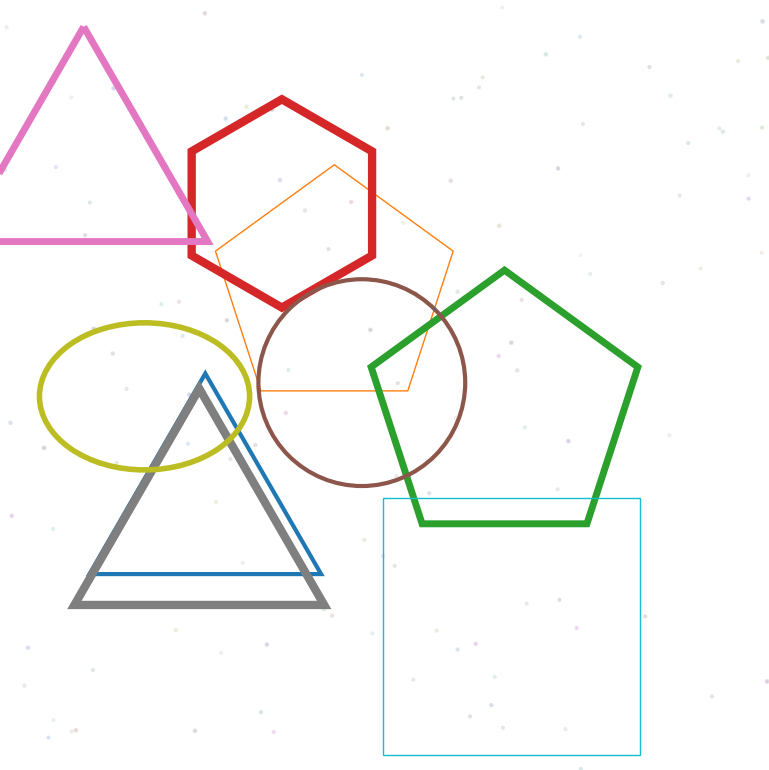[{"shape": "triangle", "thickness": 1.5, "radius": 0.87, "center": [0.267, 0.341]}, {"shape": "pentagon", "thickness": 0.5, "radius": 0.81, "center": [0.434, 0.624]}, {"shape": "pentagon", "thickness": 2.5, "radius": 0.91, "center": [0.655, 0.467]}, {"shape": "hexagon", "thickness": 3, "radius": 0.68, "center": [0.366, 0.736]}, {"shape": "circle", "thickness": 1.5, "radius": 0.67, "center": [0.47, 0.503]}, {"shape": "triangle", "thickness": 2.5, "radius": 0.93, "center": [0.109, 0.779]}, {"shape": "triangle", "thickness": 3, "radius": 0.94, "center": [0.259, 0.308]}, {"shape": "oval", "thickness": 2, "radius": 0.68, "center": [0.188, 0.485]}, {"shape": "square", "thickness": 0.5, "radius": 0.84, "center": [0.664, 0.186]}]